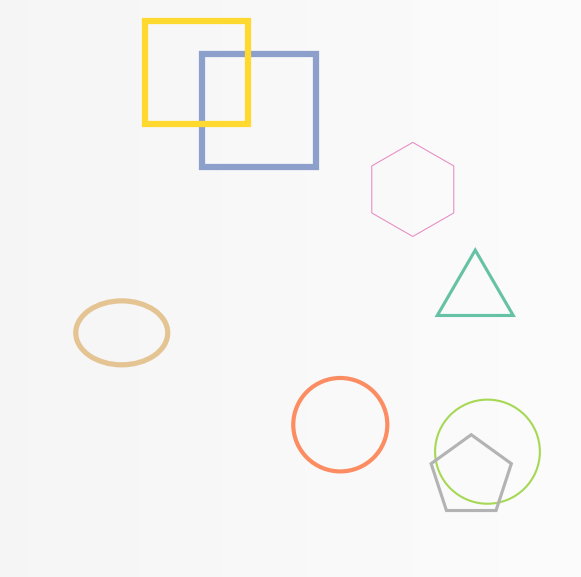[{"shape": "triangle", "thickness": 1.5, "radius": 0.38, "center": [0.818, 0.491]}, {"shape": "circle", "thickness": 2, "radius": 0.4, "center": [0.585, 0.264]}, {"shape": "square", "thickness": 3, "radius": 0.49, "center": [0.446, 0.808]}, {"shape": "hexagon", "thickness": 0.5, "radius": 0.41, "center": [0.71, 0.671]}, {"shape": "circle", "thickness": 1, "radius": 0.45, "center": [0.839, 0.217]}, {"shape": "square", "thickness": 3, "radius": 0.44, "center": [0.338, 0.874]}, {"shape": "oval", "thickness": 2.5, "radius": 0.4, "center": [0.209, 0.423]}, {"shape": "pentagon", "thickness": 1.5, "radius": 0.36, "center": [0.811, 0.174]}]